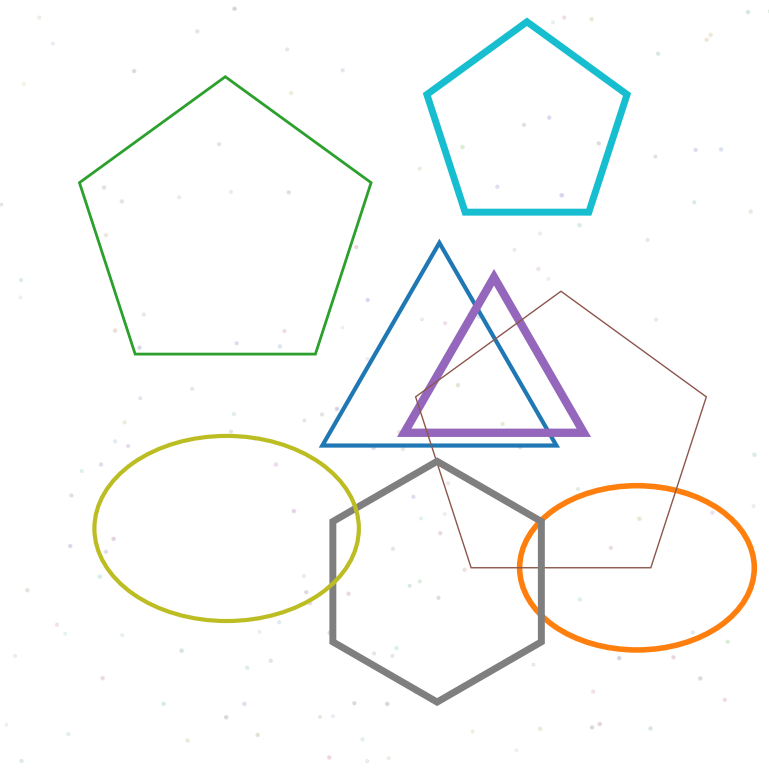[{"shape": "triangle", "thickness": 1.5, "radius": 0.88, "center": [0.571, 0.509]}, {"shape": "oval", "thickness": 2, "radius": 0.76, "center": [0.827, 0.263]}, {"shape": "pentagon", "thickness": 1, "radius": 1.0, "center": [0.293, 0.701]}, {"shape": "triangle", "thickness": 3, "radius": 0.67, "center": [0.642, 0.505]}, {"shape": "pentagon", "thickness": 0.5, "radius": 0.99, "center": [0.729, 0.423]}, {"shape": "hexagon", "thickness": 2.5, "radius": 0.78, "center": [0.568, 0.245]}, {"shape": "oval", "thickness": 1.5, "radius": 0.86, "center": [0.294, 0.314]}, {"shape": "pentagon", "thickness": 2.5, "radius": 0.68, "center": [0.684, 0.835]}]